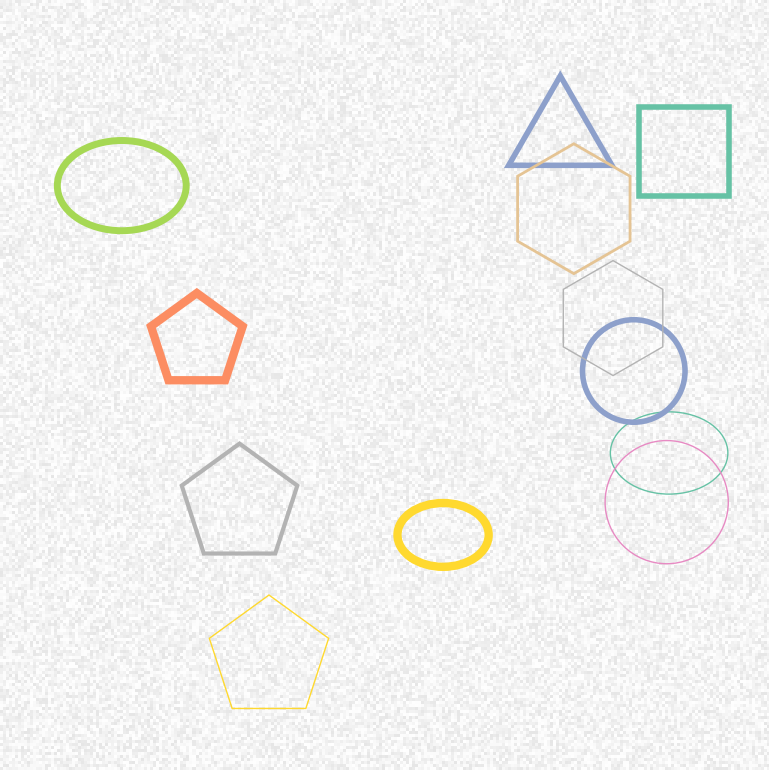[{"shape": "square", "thickness": 2, "radius": 0.29, "center": [0.888, 0.803]}, {"shape": "oval", "thickness": 0.5, "radius": 0.38, "center": [0.869, 0.412]}, {"shape": "pentagon", "thickness": 3, "radius": 0.31, "center": [0.256, 0.557]}, {"shape": "circle", "thickness": 2, "radius": 0.33, "center": [0.823, 0.518]}, {"shape": "triangle", "thickness": 2, "radius": 0.39, "center": [0.728, 0.824]}, {"shape": "circle", "thickness": 0.5, "radius": 0.4, "center": [0.866, 0.348]}, {"shape": "oval", "thickness": 2.5, "radius": 0.42, "center": [0.158, 0.759]}, {"shape": "oval", "thickness": 3, "radius": 0.3, "center": [0.575, 0.305]}, {"shape": "pentagon", "thickness": 0.5, "radius": 0.41, "center": [0.349, 0.146]}, {"shape": "hexagon", "thickness": 1, "radius": 0.42, "center": [0.745, 0.729]}, {"shape": "hexagon", "thickness": 0.5, "radius": 0.37, "center": [0.796, 0.587]}, {"shape": "pentagon", "thickness": 1.5, "radius": 0.39, "center": [0.311, 0.345]}]